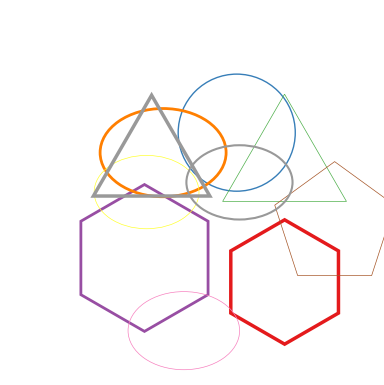[{"shape": "hexagon", "thickness": 2.5, "radius": 0.81, "center": [0.739, 0.268]}, {"shape": "circle", "thickness": 1, "radius": 0.76, "center": [0.615, 0.655]}, {"shape": "triangle", "thickness": 0.5, "radius": 0.93, "center": [0.739, 0.57]}, {"shape": "hexagon", "thickness": 2, "radius": 0.95, "center": [0.375, 0.33]}, {"shape": "oval", "thickness": 2, "radius": 0.82, "center": [0.424, 0.604]}, {"shape": "oval", "thickness": 0.5, "radius": 0.68, "center": [0.381, 0.501]}, {"shape": "pentagon", "thickness": 0.5, "radius": 0.82, "center": [0.869, 0.417]}, {"shape": "oval", "thickness": 0.5, "radius": 0.72, "center": [0.478, 0.141]}, {"shape": "oval", "thickness": 1.5, "radius": 0.69, "center": [0.622, 0.526]}, {"shape": "triangle", "thickness": 2.5, "radius": 0.87, "center": [0.394, 0.578]}]